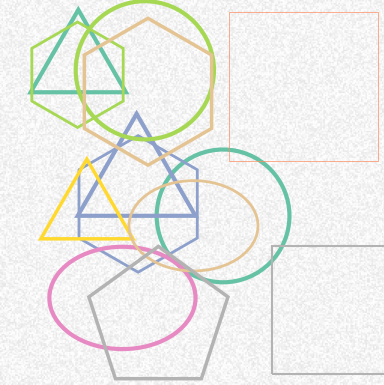[{"shape": "triangle", "thickness": 3, "radius": 0.71, "center": [0.203, 0.832]}, {"shape": "circle", "thickness": 3, "radius": 0.86, "center": [0.579, 0.439]}, {"shape": "square", "thickness": 0.5, "radius": 0.97, "center": [0.789, 0.776]}, {"shape": "hexagon", "thickness": 2, "radius": 0.89, "center": [0.359, 0.47]}, {"shape": "triangle", "thickness": 3, "radius": 0.88, "center": [0.355, 0.528]}, {"shape": "oval", "thickness": 3, "radius": 0.95, "center": [0.318, 0.226]}, {"shape": "circle", "thickness": 3, "radius": 0.9, "center": [0.376, 0.817]}, {"shape": "hexagon", "thickness": 2, "radius": 0.69, "center": [0.201, 0.806]}, {"shape": "triangle", "thickness": 2.5, "radius": 0.69, "center": [0.226, 0.449]}, {"shape": "oval", "thickness": 2, "radius": 0.84, "center": [0.503, 0.414]}, {"shape": "hexagon", "thickness": 2.5, "radius": 0.95, "center": [0.384, 0.762]}, {"shape": "square", "thickness": 1.5, "radius": 0.83, "center": [0.874, 0.195]}, {"shape": "pentagon", "thickness": 2.5, "radius": 0.95, "center": [0.411, 0.17]}]